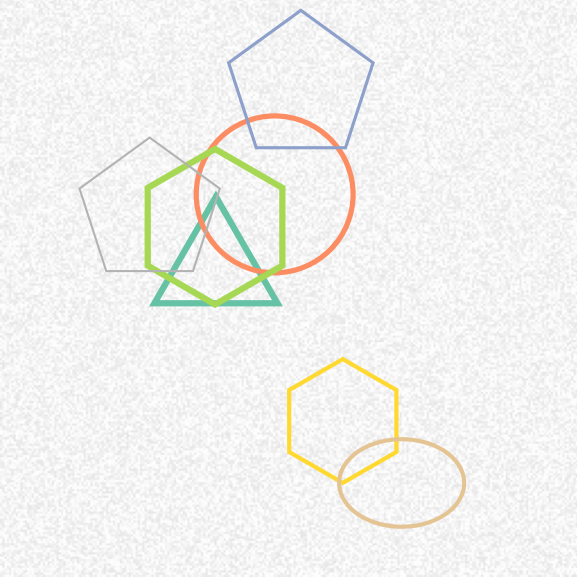[{"shape": "triangle", "thickness": 3, "radius": 0.62, "center": [0.374, 0.536]}, {"shape": "circle", "thickness": 2.5, "radius": 0.68, "center": [0.476, 0.663]}, {"shape": "pentagon", "thickness": 1.5, "radius": 0.66, "center": [0.521, 0.85]}, {"shape": "hexagon", "thickness": 3, "radius": 0.67, "center": [0.372, 0.606]}, {"shape": "hexagon", "thickness": 2, "radius": 0.54, "center": [0.594, 0.27]}, {"shape": "oval", "thickness": 2, "radius": 0.54, "center": [0.696, 0.163]}, {"shape": "pentagon", "thickness": 1, "radius": 0.64, "center": [0.259, 0.633]}]